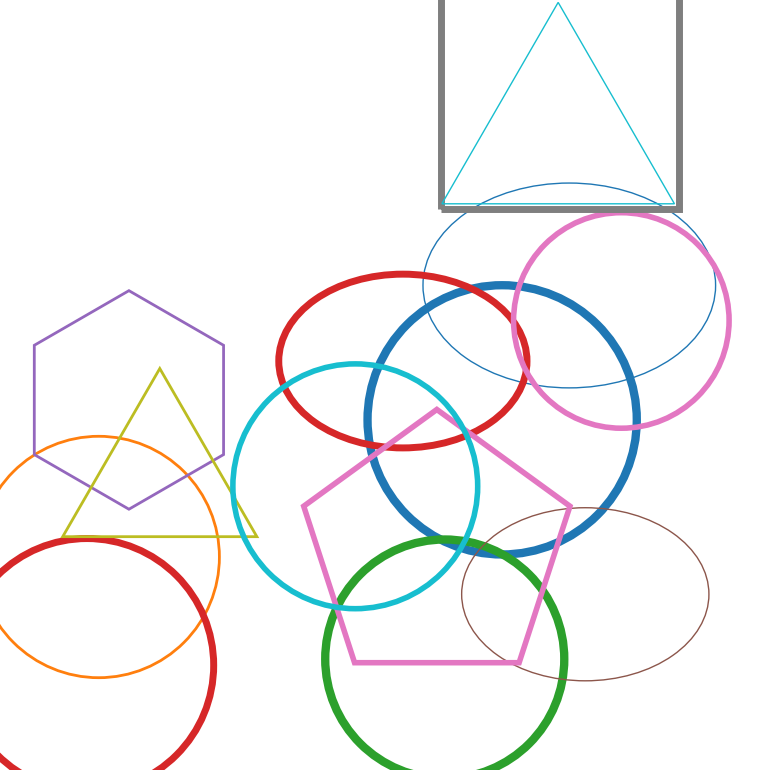[{"shape": "circle", "thickness": 3, "radius": 0.87, "center": [0.652, 0.455]}, {"shape": "oval", "thickness": 0.5, "radius": 0.95, "center": [0.739, 0.629]}, {"shape": "circle", "thickness": 1, "radius": 0.78, "center": [0.128, 0.277]}, {"shape": "circle", "thickness": 3, "radius": 0.78, "center": [0.578, 0.144]}, {"shape": "circle", "thickness": 2.5, "radius": 0.82, "center": [0.113, 0.136]}, {"shape": "oval", "thickness": 2.5, "radius": 0.81, "center": [0.523, 0.531]}, {"shape": "hexagon", "thickness": 1, "radius": 0.71, "center": [0.167, 0.481]}, {"shape": "oval", "thickness": 0.5, "radius": 0.8, "center": [0.76, 0.228]}, {"shape": "pentagon", "thickness": 2, "radius": 0.91, "center": [0.567, 0.286]}, {"shape": "circle", "thickness": 2, "radius": 0.7, "center": [0.807, 0.584]}, {"shape": "square", "thickness": 2.5, "radius": 0.77, "center": [0.727, 0.882]}, {"shape": "triangle", "thickness": 1, "radius": 0.73, "center": [0.208, 0.376]}, {"shape": "triangle", "thickness": 0.5, "radius": 0.87, "center": [0.725, 0.823]}, {"shape": "circle", "thickness": 2, "radius": 0.79, "center": [0.461, 0.368]}]